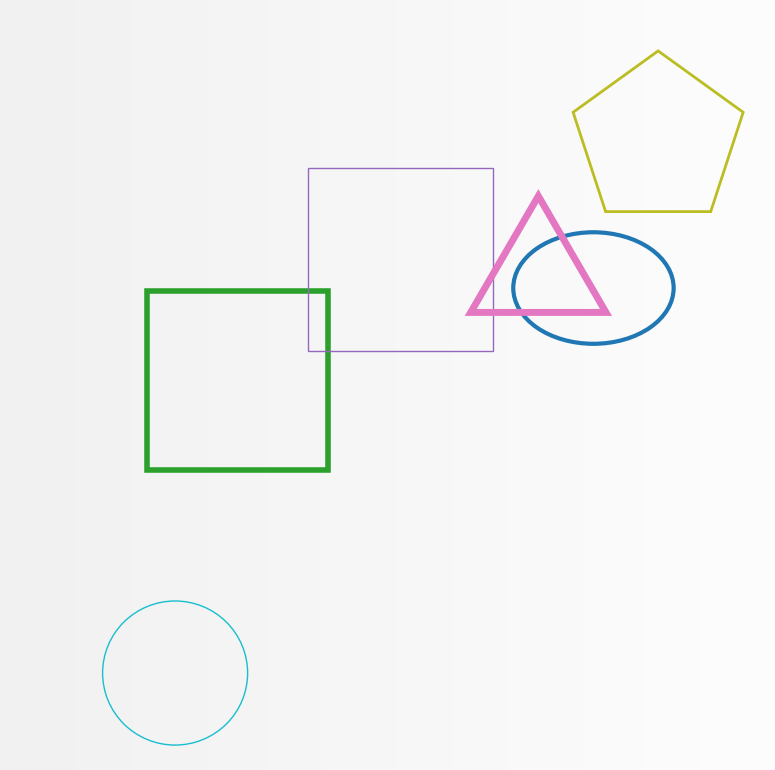[{"shape": "oval", "thickness": 1.5, "radius": 0.52, "center": [0.766, 0.626]}, {"shape": "square", "thickness": 2, "radius": 0.58, "center": [0.306, 0.506]}, {"shape": "square", "thickness": 0.5, "radius": 0.6, "center": [0.517, 0.663]}, {"shape": "triangle", "thickness": 2.5, "radius": 0.5, "center": [0.695, 0.645]}, {"shape": "pentagon", "thickness": 1, "radius": 0.58, "center": [0.849, 0.819]}, {"shape": "circle", "thickness": 0.5, "radius": 0.47, "center": [0.226, 0.126]}]